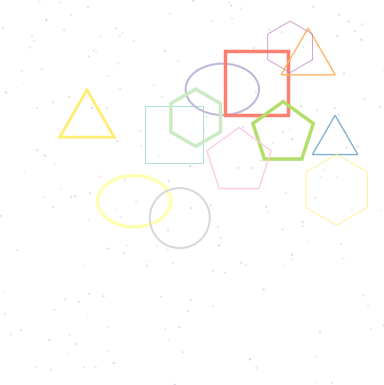[{"shape": "square", "thickness": 0.5, "radius": 0.37, "center": [0.451, 0.651]}, {"shape": "oval", "thickness": 2.5, "radius": 0.48, "center": [0.348, 0.477]}, {"shape": "oval", "thickness": 1.5, "radius": 0.48, "center": [0.578, 0.768]}, {"shape": "square", "thickness": 2.5, "radius": 0.41, "center": [0.666, 0.784]}, {"shape": "triangle", "thickness": 1, "radius": 0.34, "center": [0.87, 0.633]}, {"shape": "triangle", "thickness": 1, "radius": 0.41, "center": [0.8, 0.846]}, {"shape": "pentagon", "thickness": 2.5, "radius": 0.41, "center": [0.735, 0.654]}, {"shape": "pentagon", "thickness": 1, "radius": 0.44, "center": [0.621, 0.581]}, {"shape": "circle", "thickness": 1.5, "radius": 0.39, "center": [0.467, 0.434]}, {"shape": "hexagon", "thickness": 0.5, "radius": 0.33, "center": [0.753, 0.878]}, {"shape": "hexagon", "thickness": 2.5, "radius": 0.37, "center": [0.508, 0.694]}, {"shape": "hexagon", "thickness": 0.5, "radius": 0.46, "center": [0.875, 0.507]}, {"shape": "triangle", "thickness": 2, "radius": 0.41, "center": [0.226, 0.685]}]